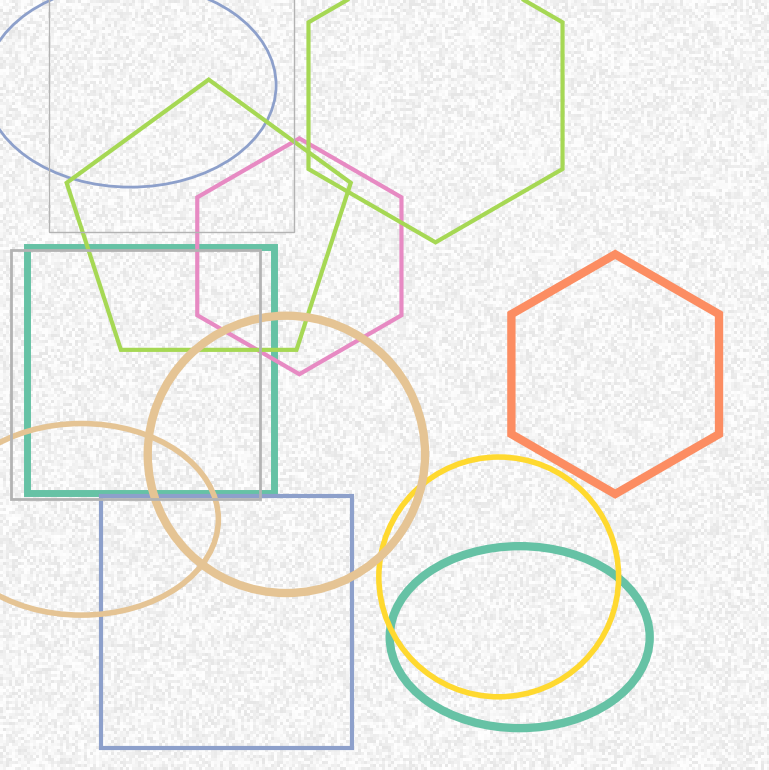[{"shape": "square", "thickness": 2.5, "radius": 0.8, "center": [0.195, 0.52]}, {"shape": "oval", "thickness": 3, "radius": 0.84, "center": [0.675, 0.173]}, {"shape": "hexagon", "thickness": 3, "radius": 0.78, "center": [0.799, 0.514]}, {"shape": "square", "thickness": 1.5, "radius": 0.82, "center": [0.294, 0.192]}, {"shape": "oval", "thickness": 1, "radius": 0.95, "center": [0.169, 0.889]}, {"shape": "hexagon", "thickness": 1.5, "radius": 0.77, "center": [0.389, 0.667]}, {"shape": "hexagon", "thickness": 1.5, "radius": 0.95, "center": [0.566, 0.876]}, {"shape": "pentagon", "thickness": 1.5, "radius": 0.97, "center": [0.271, 0.703]}, {"shape": "circle", "thickness": 2, "radius": 0.78, "center": [0.648, 0.251]}, {"shape": "circle", "thickness": 3, "radius": 0.9, "center": [0.372, 0.41]}, {"shape": "oval", "thickness": 2, "radius": 0.89, "center": [0.106, 0.326]}, {"shape": "square", "thickness": 1, "radius": 0.81, "center": [0.176, 0.513]}, {"shape": "square", "thickness": 0.5, "radius": 0.8, "center": [0.223, 0.858]}]